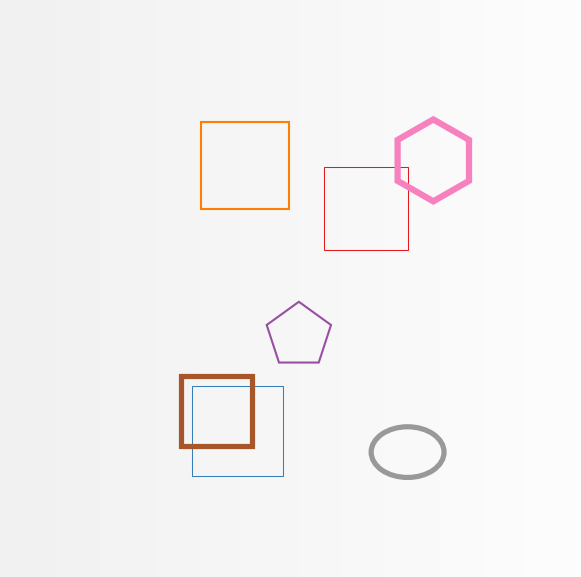[{"shape": "square", "thickness": 0.5, "radius": 0.36, "center": [0.629, 0.638]}, {"shape": "square", "thickness": 0.5, "radius": 0.39, "center": [0.408, 0.253]}, {"shape": "pentagon", "thickness": 1, "radius": 0.29, "center": [0.514, 0.418]}, {"shape": "square", "thickness": 1, "radius": 0.38, "center": [0.422, 0.713]}, {"shape": "square", "thickness": 2.5, "radius": 0.3, "center": [0.373, 0.287]}, {"shape": "hexagon", "thickness": 3, "radius": 0.35, "center": [0.745, 0.721]}, {"shape": "oval", "thickness": 2.5, "radius": 0.31, "center": [0.701, 0.216]}]